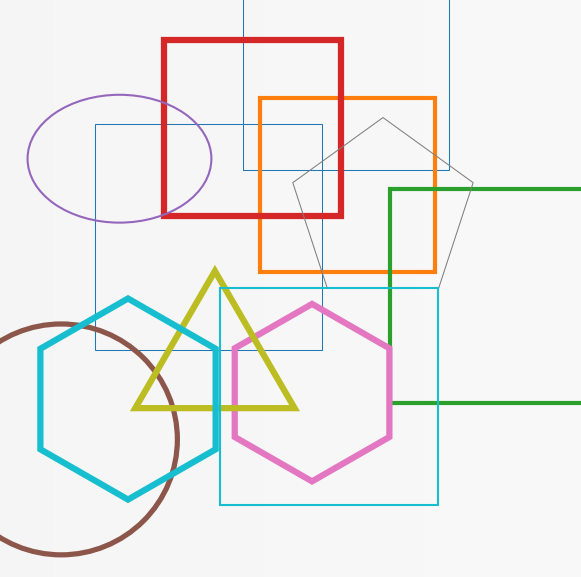[{"shape": "square", "thickness": 0.5, "radius": 0.97, "center": [0.359, 0.589]}, {"shape": "square", "thickness": 0.5, "radius": 0.88, "center": [0.595, 0.881]}, {"shape": "square", "thickness": 2, "radius": 0.75, "center": [0.598, 0.679]}, {"shape": "square", "thickness": 2, "radius": 0.93, "center": [0.856, 0.486]}, {"shape": "square", "thickness": 3, "radius": 0.76, "center": [0.434, 0.777]}, {"shape": "oval", "thickness": 1, "radius": 0.79, "center": [0.206, 0.724]}, {"shape": "circle", "thickness": 2.5, "radius": 1.0, "center": [0.105, 0.238]}, {"shape": "hexagon", "thickness": 3, "radius": 0.77, "center": [0.537, 0.319]}, {"shape": "pentagon", "thickness": 0.5, "radius": 0.82, "center": [0.659, 0.632]}, {"shape": "triangle", "thickness": 3, "radius": 0.79, "center": [0.37, 0.371]}, {"shape": "hexagon", "thickness": 3, "radius": 0.87, "center": [0.22, 0.308]}, {"shape": "square", "thickness": 1, "radius": 0.94, "center": [0.566, 0.313]}]